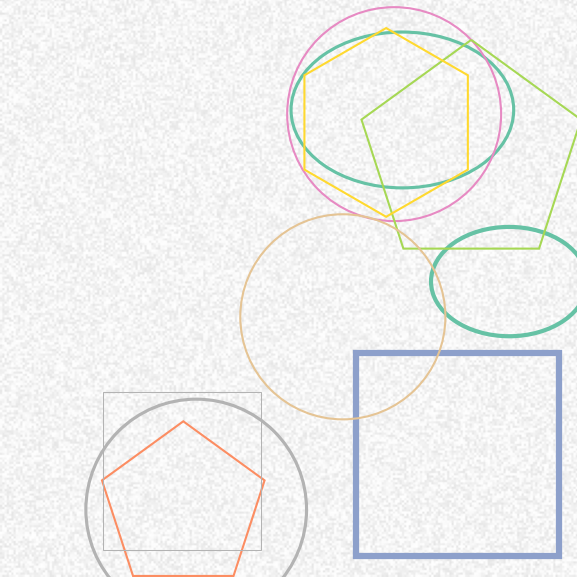[{"shape": "oval", "thickness": 2, "radius": 0.68, "center": [0.882, 0.512]}, {"shape": "oval", "thickness": 1.5, "radius": 0.96, "center": [0.697, 0.809]}, {"shape": "pentagon", "thickness": 1, "radius": 0.74, "center": [0.317, 0.122]}, {"shape": "square", "thickness": 3, "radius": 0.88, "center": [0.793, 0.213]}, {"shape": "circle", "thickness": 1, "radius": 0.93, "center": [0.683, 0.802]}, {"shape": "pentagon", "thickness": 1, "radius": 1.0, "center": [0.816, 0.73]}, {"shape": "hexagon", "thickness": 1, "radius": 0.82, "center": [0.669, 0.787]}, {"shape": "circle", "thickness": 1, "radius": 0.89, "center": [0.594, 0.451]}, {"shape": "square", "thickness": 0.5, "radius": 0.69, "center": [0.315, 0.184]}, {"shape": "circle", "thickness": 1.5, "radius": 0.96, "center": [0.34, 0.117]}]